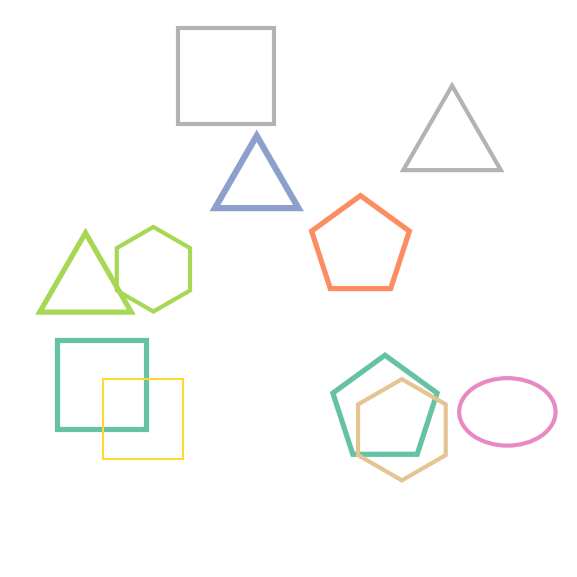[{"shape": "square", "thickness": 2.5, "radius": 0.39, "center": [0.176, 0.333]}, {"shape": "pentagon", "thickness": 2.5, "radius": 0.47, "center": [0.667, 0.289]}, {"shape": "pentagon", "thickness": 2.5, "radius": 0.44, "center": [0.624, 0.571]}, {"shape": "triangle", "thickness": 3, "radius": 0.42, "center": [0.445, 0.681]}, {"shape": "oval", "thickness": 2, "radius": 0.42, "center": [0.879, 0.286]}, {"shape": "hexagon", "thickness": 2, "radius": 0.37, "center": [0.266, 0.533]}, {"shape": "triangle", "thickness": 2.5, "radius": 0.46, "center": [0.148, 0.504]}, {"shape": "square", "thickness": 1, "radius": 0.35, "center": [0.248, 0.273]}, {"shape": "hexagon", "thickness": 2, "radius": 0.44, "center": [0.696, 0.255]}, {"shape": "triangle", "thickness": 2, "radius": 0.49, "center": [0.783, 0.753]}, {"shape": "square", "thickness": 2, "radius": 0.42, "center": [0.392, 0.867]}]